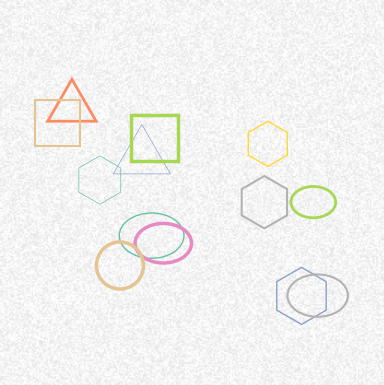[{"shape": "hexagon", "thickness": 0.5, "radius": 0.31, "center": [0.259, 0.532]}, {"shape": "oval", "thickness": 1, "radius": 0.42, "center": [0.394, 0.388]}, {"shape": "triangle", "thickness": 2, "radius": 0.36, "center": [0.187, 0.722]}, {"shape": "triangle", "thickness": 0.5, "radius": 0.43, "center": [0.368, 0.591]}, {"shape": "hexagon", "thickness": 1, "radius": 0.37, "center": [0.783, 0.231]}, {"shape": "oval", "thickness": 2.5, "radius": 0.37, "center": [0.424, 0.368]}, {"shape": "oval", "thickness": 2, "radius": 0.29, "center": [0.814, 0.475]}, {"shape": "square", "thickness": 2.5, "radius": 0.3, "center": [0.401, 0.641]}, {"shape": "hexagon", "thickness": 1, "radius": 0.29, "center": [0.696, 0.626]}, {"shape": "circle", "thickness": 2.5, "radius": 0.31, "center": [0.312, 0.31]}, {"shape": "square", "thickness": 1.5, "radius": 0.29, "center": [0.149, 0.681]}, {"shape": "hexagon", "thickness": 1.5, "radius": 0.34, "center": [0.687, 0.475]}, {"shape": "oval", "thickness": 1.5, "radius": 0.39, "center": [0.825, 0.232]}]